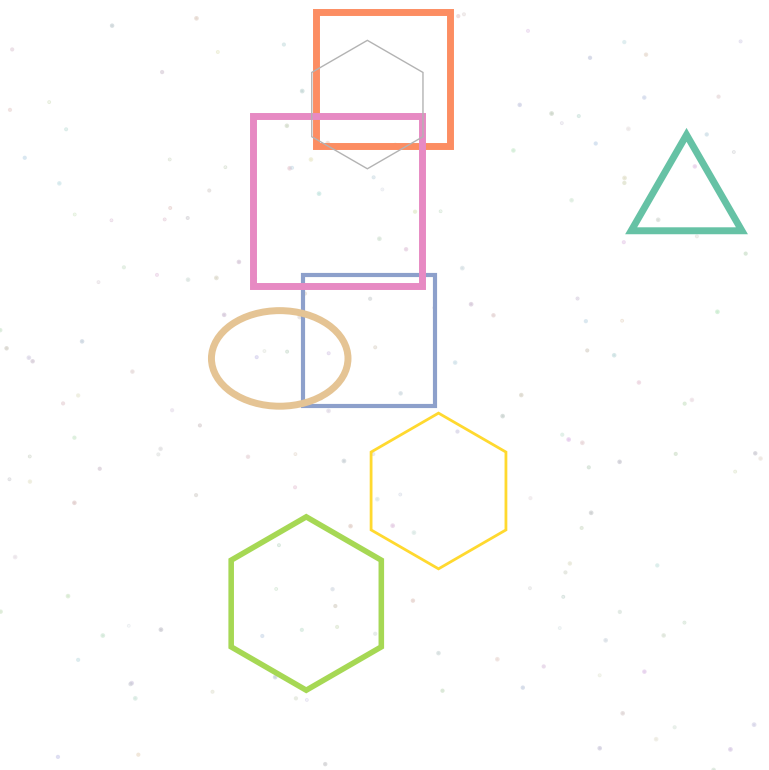[{"shape": "triangle", "thickness": 2.5, "radius": 0.42, "center": [0.892, 0.742]}, {"shape": "square", "thickness": 2.5, "radius": 0.43, "center": [0.498, 0.897]}, {"shape": "square", "thickness": 1.5, "radius": 0.43, "center": [0.48, 0.558]}, {"shape": "square", "thickness": 2.5, "radius": 0.55, "center": [0.439, 0.739]}, {"shape": "hexagon", "thickness": 2, "radius": 0.56, "center": [0.398, 0.216]}, {"shape": "hexagon", "thickness": 1, "radius": 0.51, "center": [0.569, 0.362]}, {"shape": "oval", "thickness": 2.5, "radius": 0.44, "center": [0.363, 0.535]}, {"shape": "hexagon", "thickness": 0.5, "radius": 0.42, "center": [0.477, 0.864]}]